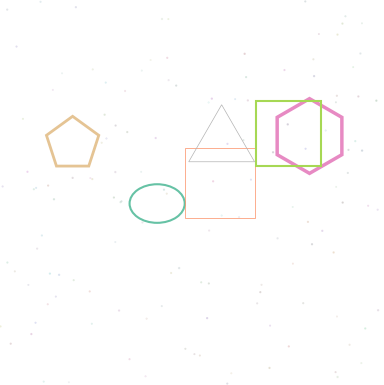[{"shape": "oval", "thickness": 1.5, "radius": 0.36, "center": [0.408, 0.471]}, {"shape": "square", "thickness": 0.5, "radius": 0.45, "center": [0.571, 0.525]}, {"shape": "hexagon", "thickness": 2.5, "radius": 0.49, "center": [0.804, 0.647]}, {"shape": "square", "thickness": 1.5, "radius": 0.42, "center": [0.75, 0.654]}, {"shape": "pentagon", "thickness": 2, "radius": 0.36, "center": [0.189, 0.626]}, {"shape": "triangle", "thickness": 0.5, "radius": 0.49, "center": [0.576, 0.629]}]